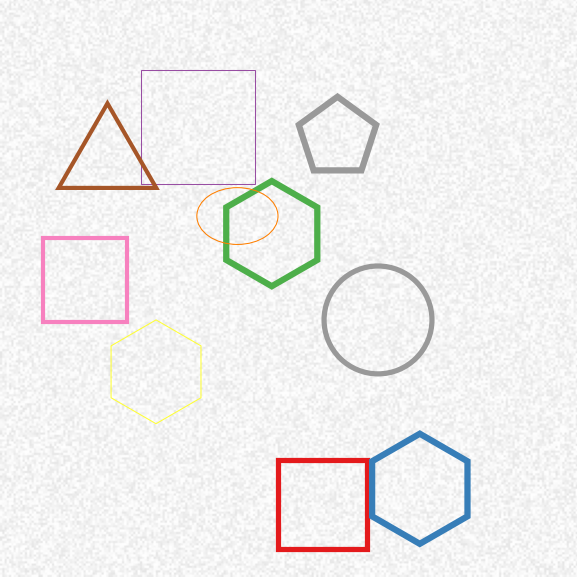[{"shape": "square", "thickness": 2.5, "radius": 0.39, "center": [0.559, 0.126]}, {"shape": "hexagon", "thickness": 3, "radius": 0.48, "center": [0.727, 0.153]}, {"shape": "hexagon", "thickness": 3, "radius": 0.46, "center": [0.471, 0.595]}, {"shape": "square", "thickness": 0.5, "radius": 0.49, "center": [0.343, 0.779]}, {"shape": "oval", "thickness": 0.5, "radius": 0.35, "center": [0.411, 0.625]}, {"shape": "hexagon", "thickness": 0.5, "radius": 0.45, "center": [0.27, 0.355]}, {"shape": "triangle", "thickness": 2, "radius": 0.49, "center": [0.186, 0.723]}, {"shape": "square", "thickness": 2, "radius": 0.36, "center": [0.147, 0.515]}, {"shape": "circle", "thickness": 2.5, "radius": 0.47, "center": [0.655, 0.445]}, {"shape": "pentagon", "thickness": 3, "radius": 0.35, "center": [0.584, 0.761]}]